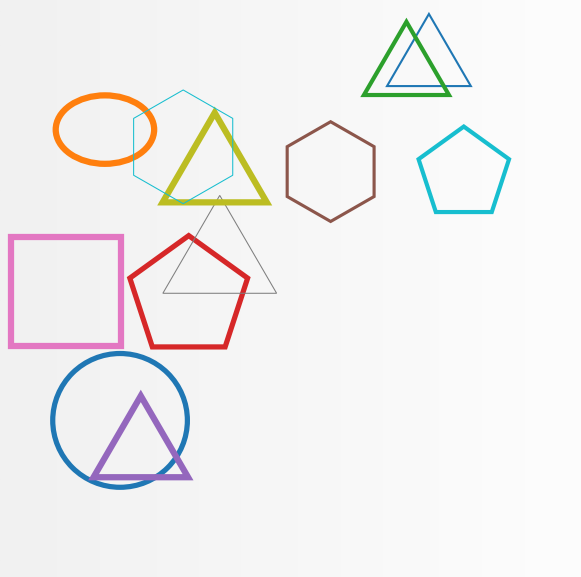[{"shape": "circle", "thickness": 2.5, "radius": 0.58, "center": [0.207, 0.271]}, {"shape": "triangle", "thickness": 1, "radius": 0.42, "center": [0.738, 0.892]}, {"shape": "oval", "thickness": 3, "radius": 0.42, "center": [0.181, 0.775]}, {"shape": "triangle", "thickness": 2, "radius": 0.42, "center": [0.699, 0.877]}, {"shape": "pentagon", "thickness": 2.5, "radius": 0.53, "center": [0.325, 0.485]}, {"shape": "triangle", "thickness": 3, "radius": 0.47, "center": [0.242, 0.22]}, {"shape": "hexagon", "thickness": 1.5, "radius": 0.43, "center": [0.569, 0.702]}, {"shape": "square", "thickness": 3, "radius": 0.47, "center": [0.114, 0.494]}, {"shape": "triangle", "thickness": 0.5, "radius": 0.56, "center": [0.378, 0.548]}, {"shape": "triangle", "thickness": 3, "radius": 0.52, "center": [0.369, 0.7]}, {"shape": "hexagon", "thickness": 0.5, "radius": 0.49, "center": [0.315, 0.745]}, {"shape": "pentagon", "thickness": 2, "radius": 0.41, "center": [0.798, 0.698]}]